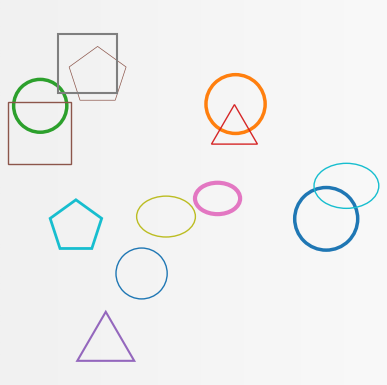[{"shape": "circle", "thickness": 1, "radius": 0.33, "center": [0.365, 0.29]}, {"shape": "circle", "thickness": 2.5, "radius": 0.41, "center": [0.842, 0.432]}, {"shape": "circle", "thickness": 2.5, "radius": 0.38, "center": [0.608, 0.73]}, {"shape": "circle", "thickness": 2.5, "radius": 0.34, "center": [0.104, 0.725]}, {"shape": "triangle", "thickness": 1, "radius": 0.34, "center": [0.605, 0.66]}, {"shape": "triangle", "thickness": 1.5, "radius": 0.42, "center": [0.273, 0.105]}, {"shape": "pentagon", "thickness": 0.5, "radius": 0.39, "center": [0.252, 0.802]}, {"shape": "square", "thickness": 1, "radius": 0.4, "center": [0.102, 0.655]}, {"shape": "oval", "thickness": 3, "radius": 0.29, "center": [0.561, 0.485]}, {"shape": "square", "thickness": 1.5, "radius": 0.38, "center": [0.226, 0.836]}, {"shape": "oval", "thickness": 1, "radius": 0.38, "center": [0.428, 0.438]}, {"shape": "pentagon", "thickness": 2, "radius": 0.35, "center": [0.196, 0.411]}, {"shape": "oval", "thickness": 1, "radius": 0.42, "center": [0.894, 0.517]}]